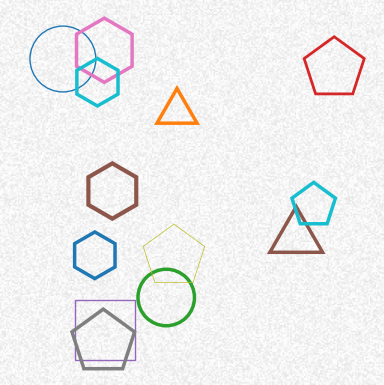[{"shape": "hexagon", "thickness": 2.5, "radius": 0.3, "center": [0.246, 0.337]}, {"shape": "circle", "thickness": 1, "radius": 0.43, "center": [0.163, 0.847]}, {"shape": "triangle", "thickness": 2.5, "radius": 0.3, "center": [0.46, 0.71]}, {"shape": "circle", "thickness": 2.5, "radius": 0.37, "center": [0.432, 0.227]}, {"shape": "pentagon", "thickness": 2, "radius": 0.41, "center": [0.868, 0.823]}, {"shape": "square", "thickness": 1, "radius": 0.39, "center": [0.272, 0.142]}, {"shape": "hexagon", "thickness": 3, "radius": 0.36, "center": [0.292, 0.504]}, {"shape": "triangle", "thickness": 2.5, "radius": 0.4, "center": [0.769, 0.384]}, {"shape": "hexagon", "thickness": 2.5, "radius": 0.42, "center": [0.271, 0.869]}, {"shape": "pentagon", "thickness": 2.5, "radius": 0.43, "center": [0.268, 0.112]}, {"shape": "pentagon", "thickness": 0.5, "radius": 0.42, "center": [0.452, 0.334]}, {"shape": "pentagon", "thickness": 2.5, "radius": 0.3, "center": [0.815, 0.467]}, {"shape": "hexagon", "thickness": 2.5, "radius": 0.31, "center": [0.253, 0.786]}]